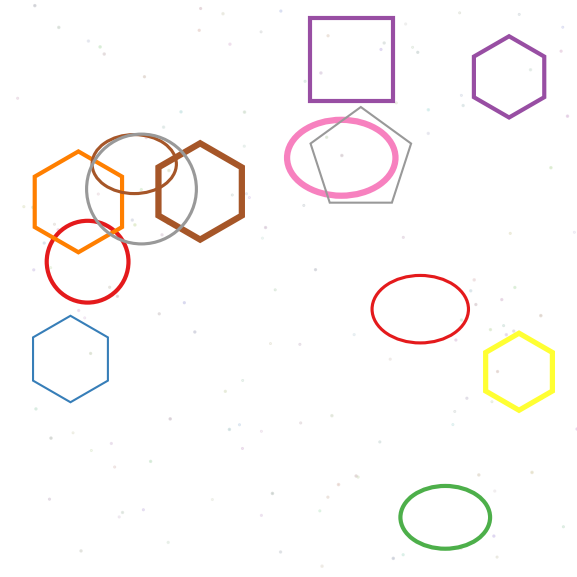[{"shape": "oval", "thickness": 1.5, "radius": 0.42, "center": [0.728, 0.464]}, {"shape": "circle", "thickness": 2, "radius": 0.35, "center": [0.152, 0.546]}, {"shape": "hexagon", "thickness": 1, "radius": 0.37, "center": [0.122, 0.377]}, {"shape": "oval", "thickness": 2, "radius": 0.39, "center": [0.771, 0.103]}, {"shape": "hexagon", "thickness": 2, "radius": 0.35, "center": [0.882, 0.866]}, {"shape": "square", "thickness": 2, "radius": 0.36, "center": [0.609, 0.896]}, {"shape": "hexagon", "thickness": 2, "radius": 0.44, "center": [0.136, 0.65]}, {"shape": "hexagon", "thickness": 2.5, "radius": 0.33, "center": [0.899, 0.355]}, {"shape": "oval", "thickness": 1.5, "radius": 0.36, "center": [0.232, 0.715]}, {"shape": "hexagon", "thickness": 3, "radius": 0.42, "center": [0.347, 0.668]}, {"shape": "oval", "thickness": 3, "radius": 0.47, "center": [0.591, 0.726]}, {"shape": "pentagon", "thickness": 1, "radius": 0.46, "center": [0.625, 0.722]}, {"shape": "circle", "thickness": 1.5, "radius": 0.48, "center": [0.245, 0.672]}]